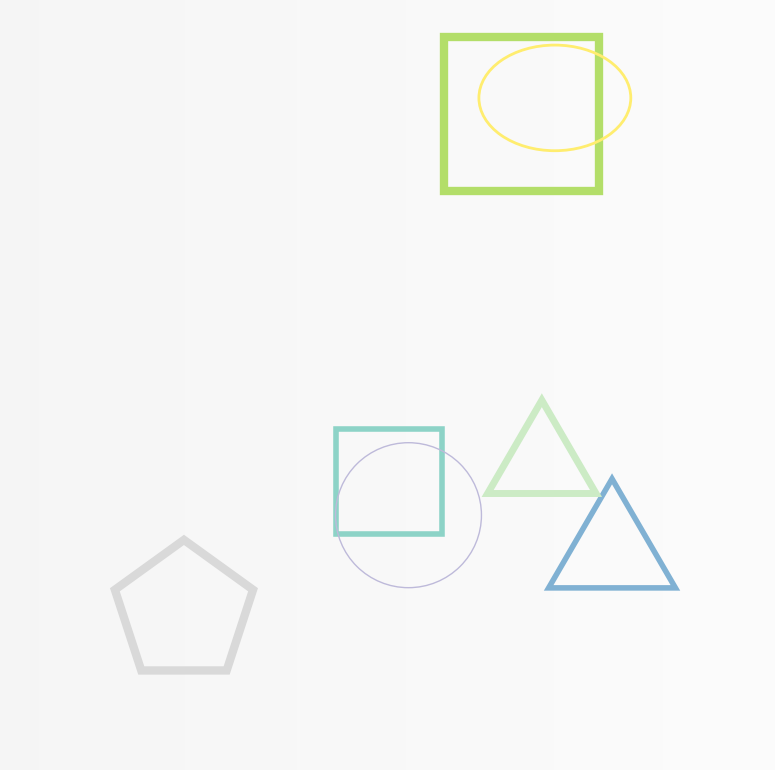[{"shape": "square", "thickness": 2, "radius": 0.34, "center": [0.503, 0.374]}, {"shape": "circle", "thickness": 0.5, "radius": 0.47, "center": [0.527, 0.331]}, {"shape": "triangle", "thickness": 2, "radius": 0.47, "center": [0.79, 0.284]}, {"shape": "square", "thickness": 3, "radius": 0.5, "center": [0.673, 0.852]}, {"shape": "pentagon", "thickness": 3, "radius": 0.47, "center": [0.237, 0.205]}, {"shape": "triangle", "thickness": 2.5, "radius": 0.4, "center": [0.699, 0.399]}, {"shape": "oval", "thickness": 1, "radius": 0.49, "center": [0.716, 0.873]}]